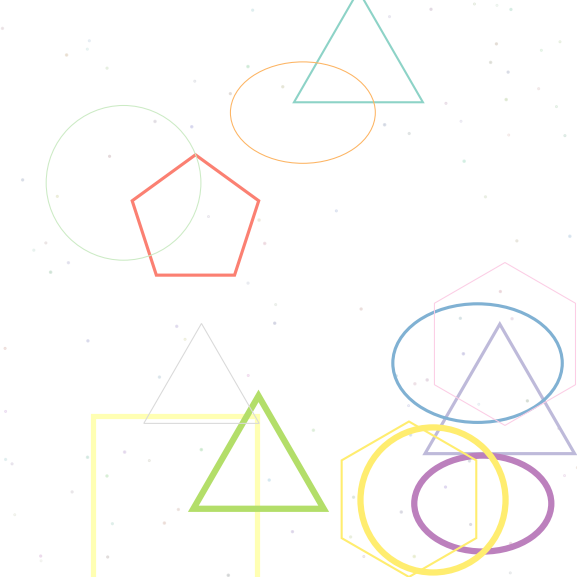[{"shape": "triangle", "thickness": 1, "radius": 0.64, "center": [0.621, 0.886]}, {"shape": "square", "thickness": 2.5, "radius": 0.71, "center": [0.303, 0.136]}, {"shape": "triangle", "thickness": 1.5, "radius": 0.75, "center": [0.865, 0.288]}, {"shape": "pentagon", "thickness": 1.5, "radius": 0.58, "center": [0.338, 0.616]}, {"shape": "oval", "thickness": 1.5, "radius": 0.73, "center": [0.827, 0.37]}, {"shape": "oval", "thickness": 0.5, "radius": 0.63, "center": [0.524, 0.804]}, {"shape": "triangle", "thickness": 3, "radius": 0.65, "center": [0.448, 0.183]}, {"shape": "hexagon", "thickness": 0.5, "radius": 0.71, "center": [0.874, 0.403]}, {"shape": "triangle", "thickness": 0.5, "radius": 0.58, "center": [0.349, 0.324]}, {"shape": "oval", "thickness": 3, "radius": 0.59, "center": [0.836, 0.127]}, {"shape": "circle", "thickness": 0.5, "radius": 0.67, "center": [0.214, 0.683]}, {"shape": "circle", "thickness": 3, "radius": 0.63, "center": [0.75, 0.133]}, {"shape": "hexagon", "thickness": 1, "radius": 0.67, "center": [0.708, 0.135]}]